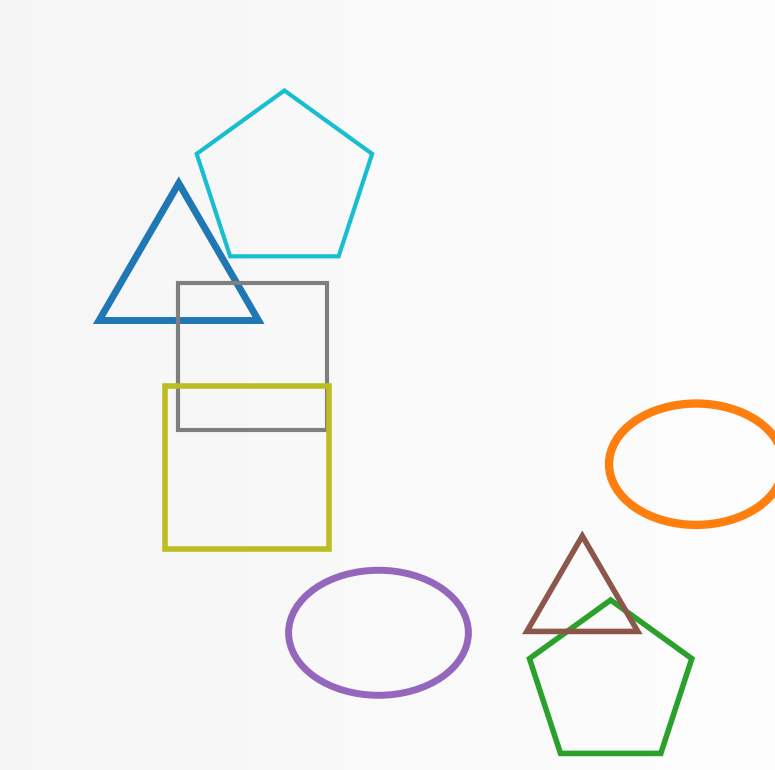[{"shape": "triangle", "thickness": 2.5, "radius": 0.59, "center": [0.231, 0.643]}, {"shape": "oval", "thickness": 3, "radius": 0.56, "center": [0.898, 0.397]}, {"shape": "pentagon", "thickness": 2, "radius": 0.55, "center": [0.788, 0.111]}, {"shape": "oval", "thickness": 2.5, "radius": 0.58, "center": [0.488, 0.178]}, {"shape": "triangle", "thickness": 2, "radius": 0.41, "center": [0.751, 0.221]}, {"shape": "square", "thickness": 1.5, "radius": 0.48, "center": [0.326, 0.537]}, {"shape": "square", "thickness": 2, "radius": 0.53, "center": [0.318, 0.393]}, {"shape": "pentagon", "thickness": 1.5, "radius": 0.6, "center": [0.367, 0.763]}]